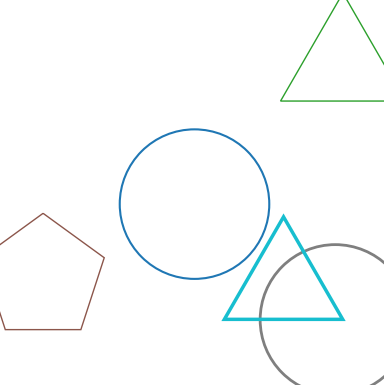[{"shape": "circle", "thickness": 1.5, "radius": 0.97, "center": [0.505, 0.47]}, {"shape": "triangle", "thickness": 1, "radius": 0.94, "center": [0.891, 0.831]}, {"shape": "pentagon", "thickness": 1, "radius": 0.83, "center": [0.112, 0.279]}, {"shape": "circle", "thickness": 2, "radius": 0.98, "center": [0.871, 0.17]}, {"shape": "triangle", "thickness": 2.5, "radius": 0.89, "center": [0.736, 0.259]}]